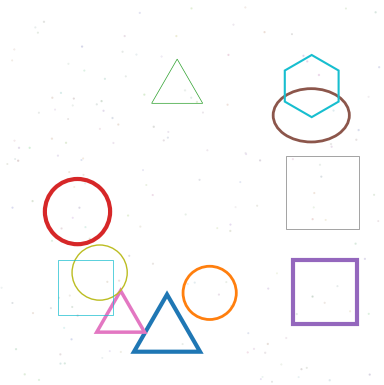[{"shape": "triangle", "thickness": 3, "radius": 0.5, "center": [0.434, 0.136]}, {"shape": "circle", "thickness": 2, "radius": 0.35, "center": [0.545, 0.239]}, {"shape": "triangle", "thickness": 0.5, "radius": 0.38, "center": [0.46, 0.77]}, {"shape": "circle", "thickness": 3, "radius": 0.42, "center": [0.201, 0.45]}, {"shape": "square", "thickness": 3, "radius": 0.42, "center": [0.844, 0.242]}, {"shape": "oval", "thickness": 2, "radius": 0.49, "center": [0.808, 0.701]}, {"shape": "triangle", "thickness": 2.5, "radius": 0.36, "center": [0.313, 0.173]}, {"shape": "square", "thickness": 0.5, "radius": 0.47, "center": [0.838, 0.5]}, {"shape": "circle", "thickness": 1, "radius": 0.36, "center": [0.259, 0.292]}, {"shape": "hexagon", "thickness": 1.5, "radius": 0.4, "center": [0.81, 0.776]}, {"shape": "square", "thickness": 0.5, "radius": 0.36, "center": [0.221, 0.253]}]